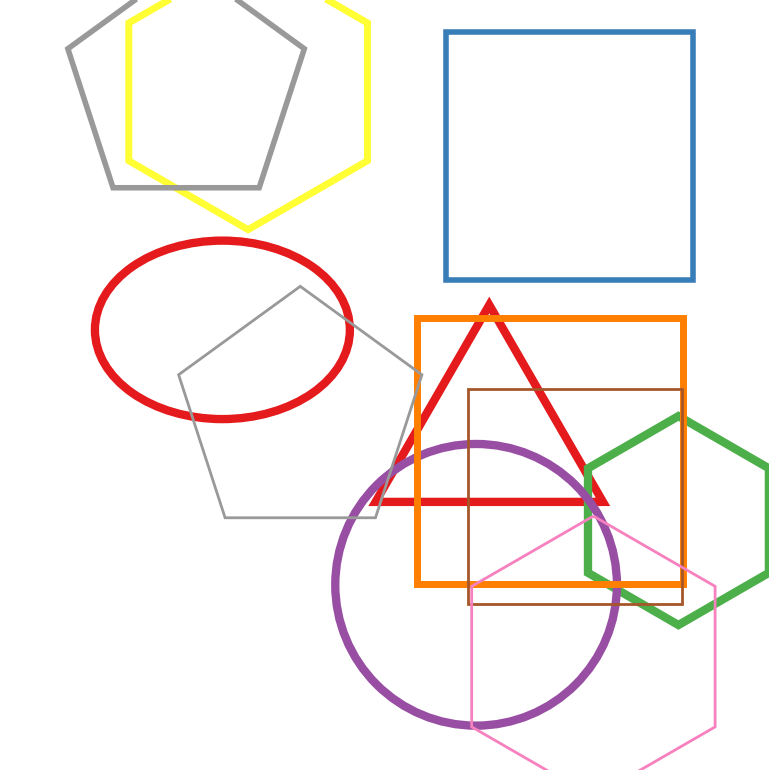[{"shape": "oval", "thickness": 3, "radius": 0.83, "center": [0.289, 0.572]}, {"shape": "triangle", "thickness": 3, "radius": 0.85, "center": [0.635, 0.433]}, {"shape": "square", "thickness": 2, "radius": 0.8, "center": [0.739, 0.798]}, {"shape": "hexagon", "thickness": 3, "radius": 0.68, "center": [0.881, 0.324]}, {"shape": "circle", "thickness": 3, "radius": 0.91, "center": [0.618, 0.241]}, {"shape": "square", "thickness": 2.5, "radius": 0.86, "center": [0.714, 0.414]}, {"shape": "hexagon", "thickness": 2.5, "radius": 0.89, "center": [0.322, 0.881]}, {"shape": "square", "thickness": 1, "radius": 0.7, "center": [0.747, 0.355]}, {"shape": "hexagon", "thickness": 1, "radius": 0.91, "center": [0.771, 0.147]}, {"shape": "pentagon", "thickness": 1, "radius": 0.83, "center": [0.39, 0.462]}, {"shape": "pentagon", "thickness": 2, "radius": 0.81, "center": [0.242, 0.887]}]